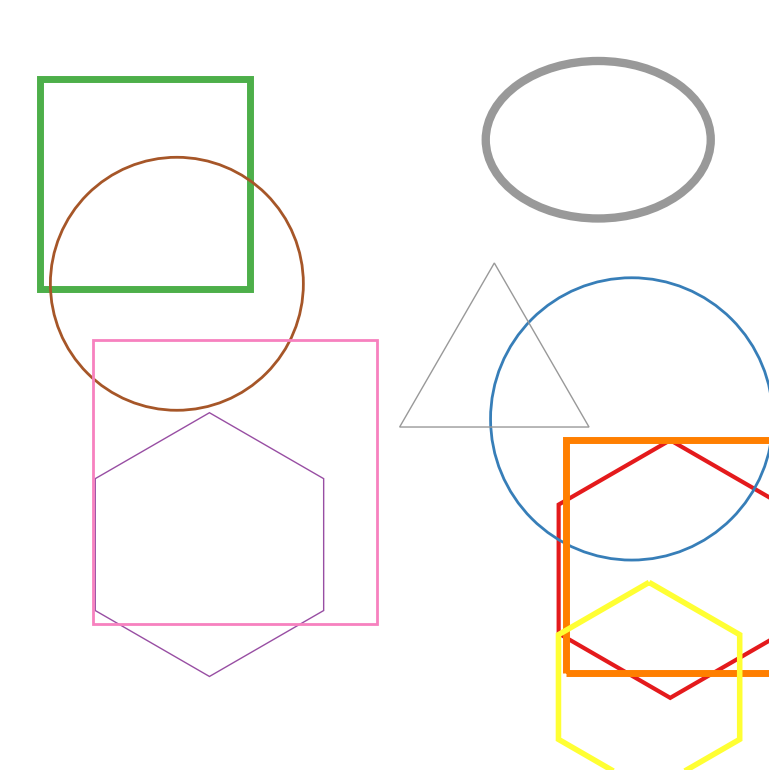[{"shape": "hexagon", "thickness": 1.5, "radius": 0.84, "center": [0.87, 0.261]}, {"shape": "circle", "thickness": 1, "radius": 0.92, "center": [0.82, 0.456]}, {"shape": "square", "thickness": 2.5, "radius": 0.68, "center": [0.188, 0.761]}, {"shape": "hexagon", "thickness": 0.5, "radius": 0.86, "center": [0.272, 0.293]}, {"shape": "square", "thickness": 2.5, "radius": 0.76, "center": [0.886, 0.278]}, {"shape": "hexagon", "thickness": 2, "radius": 0.68, "center": [0.843, 0.108]}, {"shape": "circle", "thickness": 1, "radius": 0.82, "center": [0.23, 0.631]}, {"shape": "square", "thickness": 1, "radius": 0.92, "center": [0.305, 0.374]}, {"shape": "triangle", "thickness": 0.5, "radius": 0.71, "center": [0.642, 0.516]}, {"shape": "oval", "thickness": 3, "radius": 0.73, "center": [0.777, 0.819]}]